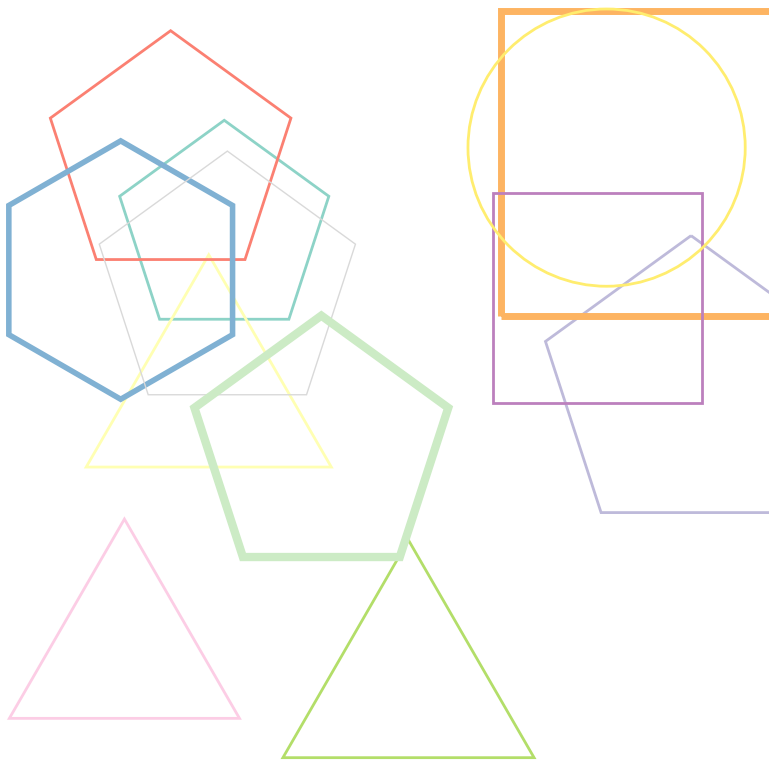[{"shape": "pentagon", "thickness": 1, "radius": 0.71, "center": [0.291, 0.701]}, {"shape": "triangle", "thickness": 1, "radius": 0.92, "center": [0.271, 0.485]}, {"shape": "pentagon", "thickness": 1, "radius": 0.99, "center": [0.897, 0.495]}, {"shape": "pentagon", "thickness": 1, "radius": 0.82, "center": [0.222, 0.796]}, {"shape": "hexagon", "thickness": 2, "radius": 0.84, "center": [0.157, 0.649]}, {"shape": "square", "thickness": 2.5, "radius": 0.99, "center": [0.848, 0.788]}, {"shape": "triangle", "thickness": 1, "radius": 0.94, "center": [0.531, 0.11]}, {"shape": "triangle", "thickness": 1, "radius": 0.86, "center": [0.162, 0.153]}, {"shape": "pentagon", "thickness": 0.5, "radius": 0.87, "center": [0.295, 0.629]}, {"shape": "square", "thickness": 1, "radius": 0.68, "center": [0.776, 0.613]}, {"shape": "pentagon", "thickness": 3, "radius": 0.87, "center": [0.417, 0.417]}, {"shape": "circle", "thickness": 1, "radius": 0.9, "center": [0.788, 0.808]}]